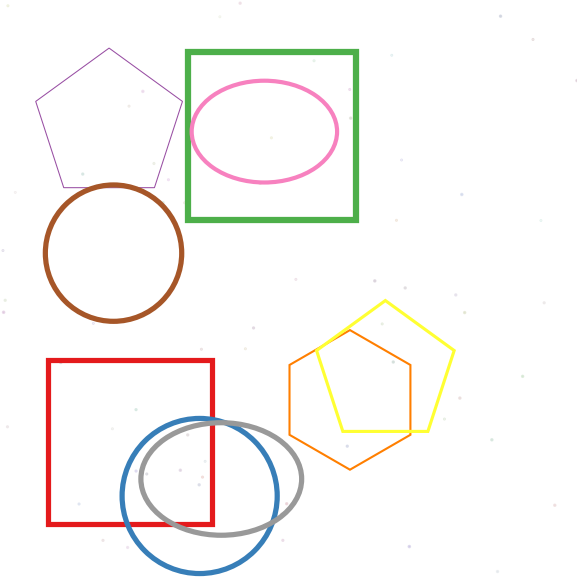[{"shape": "square", "thickness": 2.5, "radius": 0.71, "center": [0.225, 0.233]}, {"shape": "circle", "thickness": 2.5, "radius": 0.67, "center": [0.346, 0.14]}, {"shape": "square", "thickness": 3, "radius": 0.73, "center": [0.471, 0.764]}, {"shape": "pentagon", "thickness": 0.5, "radius": 0.67, "center": [0.189, 0.782]}, {"shape": "hexagon", "thickness": 1, "radius": 0.6, "center": [0.606, 0.307]}, {"shape": "pentagon", "thickness": 1.5, "radius": 0.63, "center": [0.667, 0.353]}, {"shape": "circle", "thickness": 2.5, "radius": 0.59, "center": [0.197, 0.561]}, {"shape": "oval", "thickness": 2, "radius": 0.63, "center": [0.458, 0.771]}, {"shape": "oval", "thickness": 2.5, "radius": 0.7, "center": [0.383, 0.17]}]